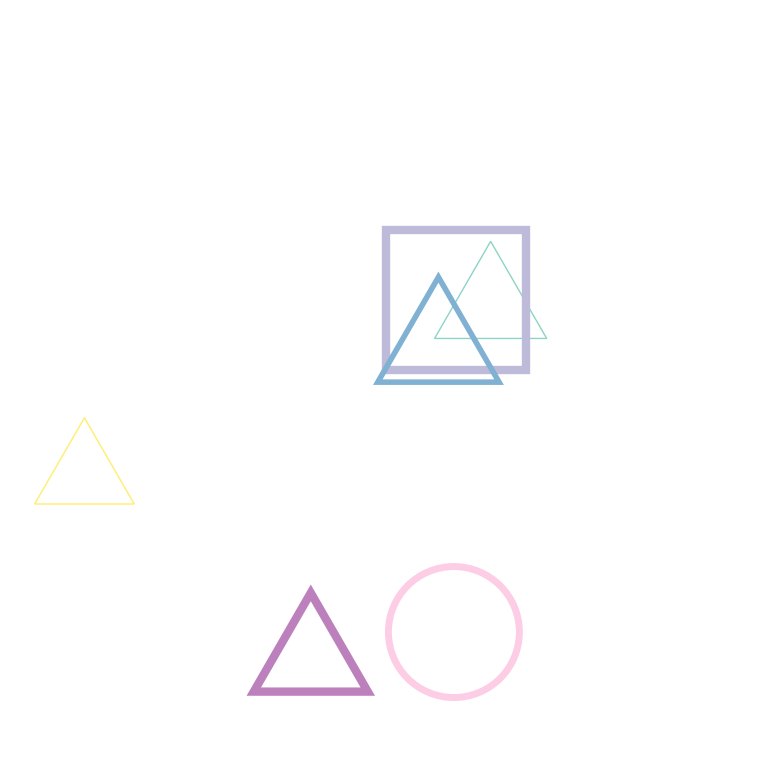[{"shape": "triangle", "thickness": 0.5, "radius": 0.42, "center": [0.637, 0.602]}, {"shape": "square", "thickness": 3, "radius": 0.45, "center": [0.593, 0.611]}, {"shape": "triangle", "thickness": 2, "radius": 0.45, "center": [0.569, 0.549]}, {"shape": "circle", "thickness": 2.5, "radius": 0.43, "center": [0.589, 0.179]}, {"shape": "triangle", "thickness": 3, "radius": 0.43, "center": [0.404, 0.145]}, {"shape": "triangle", "thickness": 0.5, "radius": 0.37, "center": [0.11, 0.383]}]